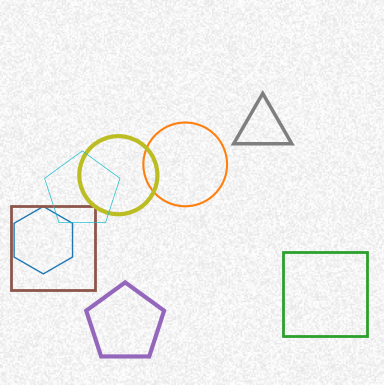[{"shape": "hexagon", "thickness": 1, "radius": 0.44, "center": [0.112, 0.376]}, {"shape": "circle", "thickness": 1.5, "radius": 0.54, "center": [0.481, 0.573]}, {"shape": "square", "thickness": 2, "radius": 0.55, "center": [0.845, 0.236]}, {"shape": "pentagon", "thickness": 3, "radius": 0.53, "center": [0.325, 0.16]}, {"shape": "square", "thickness": 2, "radius": 0.54, "center": [0.139, 0.356]}, {"shape": "triangle", "thickness": 2.5, "radius": 0.44, "center": [0.682, 0.67]}, {"shape": "circle", "thickness": 3, "radius": 0.51, "center": [0.307, 0.545]}, {"shape": "pentagon", "thickness": 0.5, "radius": 0.51, "center": [0.214, 0.505]}]